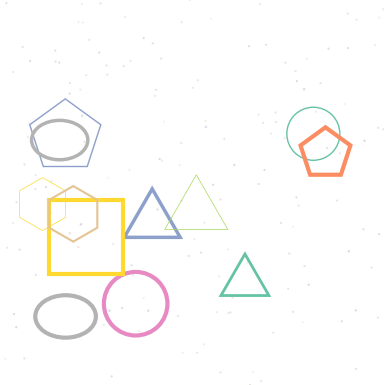[{"shape": "circle", "thickness": 1, "radius": 0.34, "center": [0.814, 0.653]}, {"shape": "triangle", "thickness": 2, "radius": 0.36, "center": [0.636, 0.268]}, {"shape": "pentagon", "thickness": 3, "radius": 0.34, "center": [0.845, 0.601]}, {"shape": "triangle", "thickness": 2.5, "radius": 0.42, "center": [0.395, 0.425]}, {"shape": "pentagon", "thickness": 1, "radius": 0.49, "center": [0.17, 0.646]}, {"shape": "circle", "thickness": 3, "radius": 0.41, "center": [0.352, 0.211]}, {"shape": "triangle", "thickness": 0.5, "radius": 0.47, "center": [0.51, 0.451]}, {"shape": "square", "thickness": 3, "radius": 0.48, "center": [0.223, 0.384]}, {"shape": "hexagon", "thickness": 0.5, "radius": 0.34, "center": [0.11, 0.47]}, {"shape": "hexagon", "thickness": 1.5, "radius": 0.36, "center": [0.19, 0.445]}, {"shape": "oval", "thickness": 2.5, "radius": 0.37, "center": [0.155, 0.636]}, {"shape": "oval", "thickness": 3, "radius": 0.39, "center": [0.17, 0.178]}]